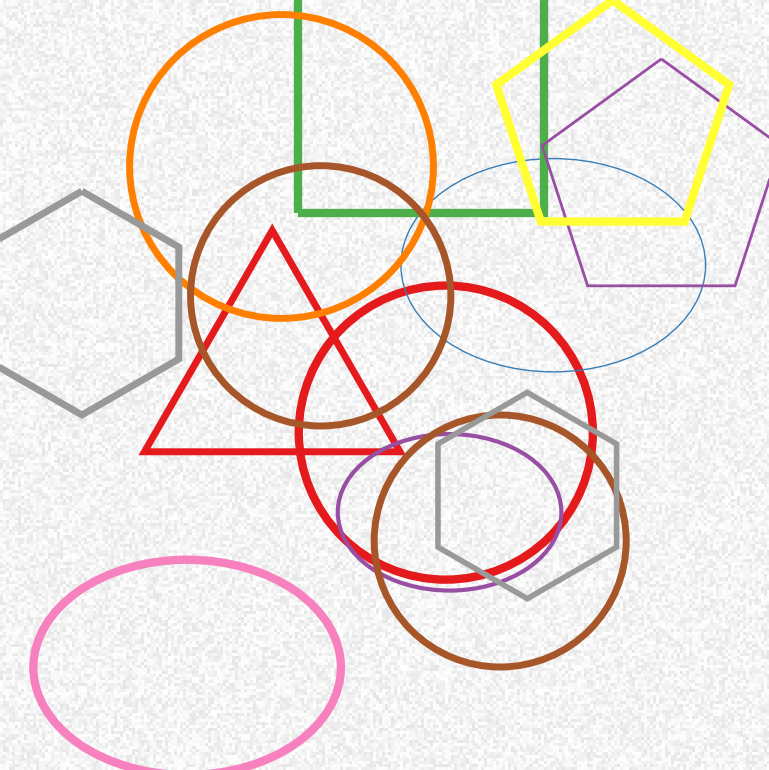[{"shape": "triangle", "thickness": 2.5, "radius": 0.96, "center": [0.354, 0.509]}, {"shape": "circle", "thickness": 3, "radius": 0.95, "center": [0.579, 0.438]}, {"shape": "oval", "thickness": 0.5, "radius": 0.99, "center": [0.719, 0.656]}, {"shape": "square", "thickness": 3, "radius": 0.8, "center": [0.547, 0.882]}, {"shape": "pentagon", "thickness": 1, "radius": 0.81, "center": [0.859, 0.761]}, {"shape": "oval", "thickness": 1.5, "radius": 0.73, "center": [0.584, 0.335]}, {"shape": "circle", "thickness": 2.5, "radius": 0.99, "center": [0.366, 0.784]}, {"shape": "pentagon", "thickness": 3, "radius": 0.79, "center": [0.796, 0.841]}, {"shape": "circle", "thickness": 2.5, "radius": 0.85, "center": [0.416, 0.616]}, {"shape": "circle", "thickness": 2.5, "radius": 0.82, "center": [0.65, 0.297]}, {"shape": "oval", "thickness": 3, "radius": 1.0, "center": [0.243, 0.133]}, {"shape": "hexagon", "thickness": 2, "radius": 0.67, "center": [0.685, 0.356]}, {"shape": "hexagon", "thickness": 2.5, "radius": 0.73, "center": [0.106, 0.606]}]